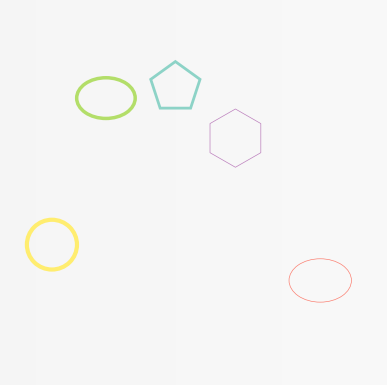[{"shape": "pentagon", "thickness": 2, "radius": 0.33, "center": [0.453, 0.773]}, {"shape": "oval", "thickness": 0.5, "radius": 0.4, "center": [0.826, 0.272]}, {"shape": "oval", "thickness": 2.5, "radius": 0.38, "center": [0.273, 0.745]}, {"shape": "hexagon", "thickness": 0.5, "radius": 0.38, "center": [0.608, 0.641]}, {"shape": "circle", "thickness": 3, "radius": 0.32, "center": [0.134, 0.365]}]